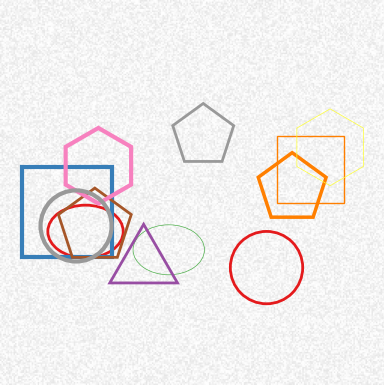[{"shape": "circle", "thickness": 2, "radius": 0.47, "center": [0.692, 0.305]}, {"shape": "oval", "thickness": 2, "radius": 0.49, "center": [0.222, 0.399]}, {"shape": "square", "thickness": 3, "radius": 0.59, "center": [0.174, 0.449]}, {"shape": "oval", "thickness": 0.5, "radius": 0.46, "center": [0.438, 0.351]}, {"shape": "triangle", "thickness": 2, "radius": 0.51, "center": [0.373, 0.316]}, {"shape": "square", "thickness": 1, "radius": 0.44, "center": [0.806, 0.56]}, {"shape": "pentagon", "thickness": 2.5, "radius": 0.46, "center": [0.759, 0.511]}, {"shape": "hexagon", "thickness": 0.5, "radius": 0.5, "center": [0.857, 0.617]}, {"shape": "pentagon", "thickness": 2, "radius": 0.5, "center": [0.246, 0.412]}, {"shape": "hexagon", "thickness": 3, "radius": 0.49, "center": [0.256, 0.57]}, {"shape": "circle", "thickness": 3, "radius": 0.46, "center": [0.198, 0.413]}, {"shape": "pentagon", "thickness": 2, "radius": 0.42, "center": [0.528, 0.648]}]